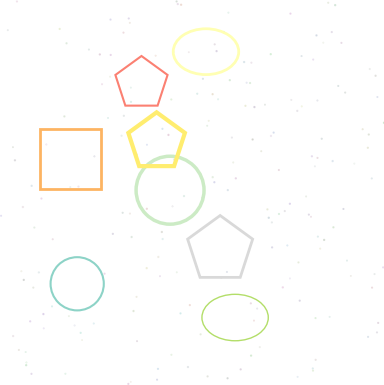[{"shape": "circle", "thickness": 1.5, "radius": 0.35, "center": [0.2, 0.263]}, {"shape": "oval", "thickness": 2, "radius": 0.43, "center": [0.535, 0.866]}, {"shape": "pentagon", "thickness": 1.5, "radius": 0.36, "center": [0.367, 0.783]}, {"shape": "square", "thickness": 2, "radius": 0.39, "center": [0.183, 0.587]}, {"shape": "oval", "thickness": 1, "radius": 0.43, "center": [0.611, 0.175]}, {"shape": "pentagon", "thickness": 2, "radius": 0.44, "center": [0.572, 0.351]}, {"shape": "circle", "thickness": 2.5, "radius": 0.44, "center": [0.442, 0.506]}, {"shape": "pentagon", "thickness": 3, "radius": 0.39, "center": [0.407, 0.631]}]